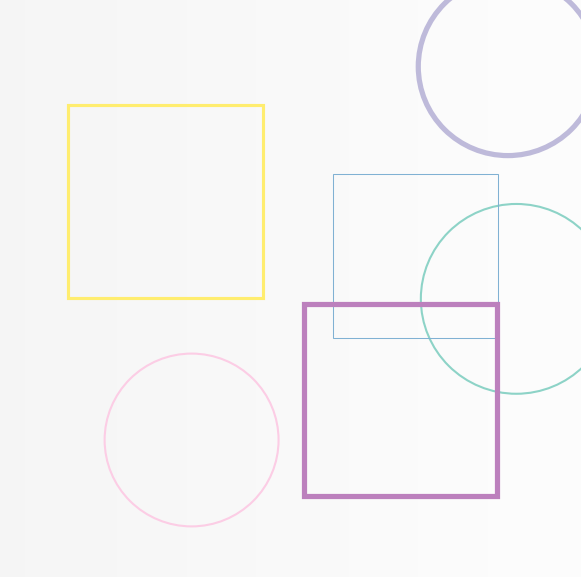[{"shape": "circle", "thickness": 1, "radius": 0.82, "center": [0.888, 0.482]}, {"shape": "circle", "thickness": 2.5, "radius": 0.77, "center": [0.874, 0.884]}, {"shape": "square", "thickness": 0.5, "radius": 0.71, "center": [0.714, 0.556]}, {"shape": "circle", "thickness": 1, "radius": 0.75, "center": [0.33, 0.237]}, {"shape": "square", "thickness": 2.5, "radius": 0.83, "center": [0.689, 0.306]}, {"shape": "square", "thickness": 1.5, "radius": 0.84, "center": [0.285, 0.65]}]